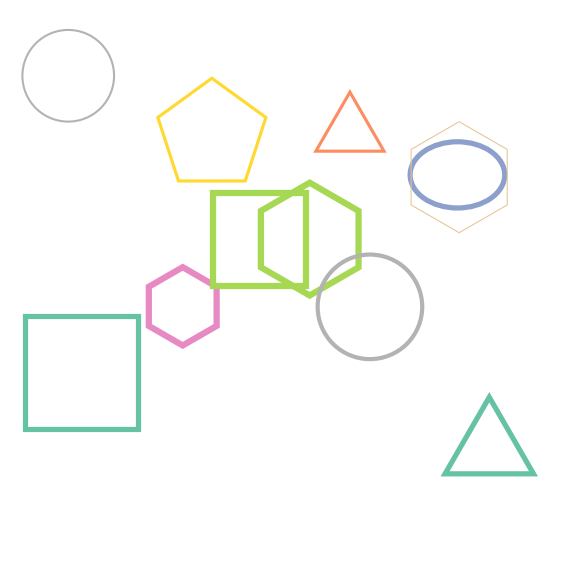[{"shape": "triangle", "thickness": 2.5, "radius": 0.44, "center": [0.847, 0.223]}, {"shape": "square", "thickness": 2.5, "radius": 0.49, "center": [0.141, 0.354]}, {"shape": "triangle", "thickness": 1.5, "radius": 0.34, "center": [0.606, 0.771]}, {"shape": "oval", "thickness": 2.5, "radius": 0.41, "center": [0.792, 0.696]}, {"shape": "hexagon", "thickness": 3, "radius": 0.34, "center": [0.316, 0.469]}, {"shape": "hexagon", "thickness": 3, "radius": 0.49, "center": [0.536, 0.585]}, {"shape": "square", "thickness": 3, "radius": 0.4, "center": [0.45, 0.585]}, {"shape": "pentagon", "thickness": 1.5, "radius": 0.49, "center": [0.367, 0.765]}, {"shape": "hexagon", "thickness": 0.5, "radius": 0.48, "center": [0.795, 0.692]}, {"shape": "circle", "thickness": 2, "radius": 0.45, "center": [0.641, 0.468]}, {"shape": "circle", "thickness": 1, "radius": 0.4, "center": [0.118, 0.868]}]